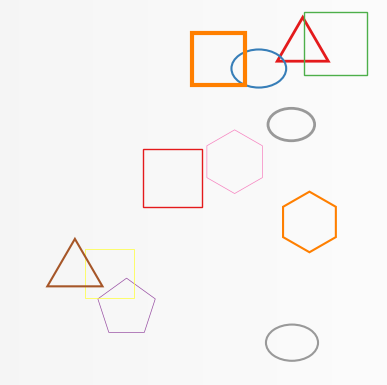[{"shape": "triangle", "thickness": 2, "radius": 0.38, "center": [0.781, 0.879]}, {"shape": "square", "thickness": 1, "radius": 0.38, "center": [0.445, 0.538]}, {"shape": "oval", "thickness": 1.5, "radius": 0.35, "center": [0.668, 0.822]}, {"shape": "square", "thickness": 1, "radius": 0.4, "center": [0.865, 0.887]}, {"shape": "pentagon", "thickness": 0.5, "radius": 0.39, "center": [0.327, 0.2]}, {"shape": "square", "thickness": 3, "radius": 0.34, "center": [0.564, 0.847]}, {"shape": "hexagon", "thickness": 1.5, "radius": 0.39, "center": [0.799, 0.423]}, {"shape": "square", "thickness": 0.5, "radius": 0.32, "center": [0.283, 0.29]}, {"shape": "triangle", "thickness": 1.5, "radius": 0.41, "center": [0.193, 0.297]}, {"shape": "hexagon", "thickness": 0.5, "radius": 0.41, "center": [0.605, 0.58]}, {"shape": "oval", "thickness": 1.5, "radius": 0.34, "center": [0.754, 0.11]}, {"shape": "oval", "thickness": 2, "radius": 0.3, "center": [0.752, 0.677]}]